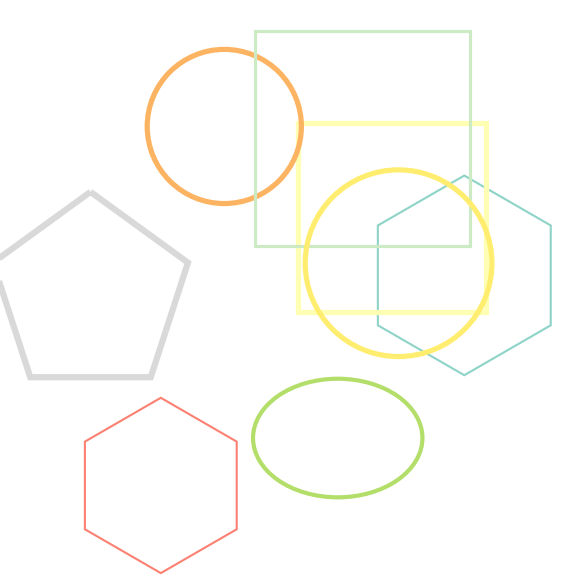[{"shape": "hexagon", "thickness": 1, "radius": 0.86, "center": [0.804, 0.522]}, {"shape": "square", "thickness": 2.5, "radius": 0.82, "center": [0.678, 0.623]}, {"shape": "hexagon", "thickness": 1, "radius": 0.76, "center": [0.278, 0.159]}, {"shape": "circle", "thickness": 2.5, "radius": 0.67, "center": [0.388, 0.78]}, {"shape": "oval", "thickness": 2, "radius": 0.73, "center": [0.585, 0.241]}, {"shape": "pentagon", "thickness": 3, "radius": 0.89, "center": [0.157, 0.489]}, {"shape": "square", "thickness": 1.5, "radius": 0.93, "center": [0.628, 0.76]}, {"shape": "circle", "thickness": 2.5, "radius": 0.81, "center": [0.69, 0.543]}]